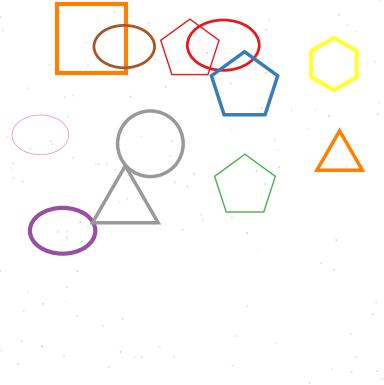[{"shape": "pentagon", "thickness": 1, "radius": 0.4, "center": [0.493, 0.871]}, {"shape": "oval", "thickness": 2, "radius": 0.47, "center": [0.58, 0.883]}, {"shape": "pentagon", "thickness": 2.5, "radius": 0.45, "center": [0.635, 0.775]}, {"shape": "pentagon", "thickness": 1, "radius": 0.41, "center": [0.636, 0.516]}, {"shape": "oval", "thickness": 3, "radius": 0.43, "center": [0.163, 0.401]}, {"shape": "triangle", "thickness": 2.5, "radius": 0.34, "center": [0.882, 0.592]}, {"shape": "square", "thickness": 3, "radius": 0.45, "center": [0.238, 0.9]}, {"shape": "hexagon", "thickness": 3, "radius": 0.34, "center": [0.867, 0.834]}, {"shape": "oval", "thickness": 2, "radius": 0.39, "center": [0.323, 0.879]}, {"shape": "oval", "thickness": 0.5, "radius": 0.37, "center": [0.105, 0.65]}, {"shape": "triangle", "thickness": 2.5, "radius": 0.49, "center": [0.325, 0.471]}, {"shape": "circle", "thickness": 2.5, "radius": 0.43, "center": [0.391, 0.627]}]